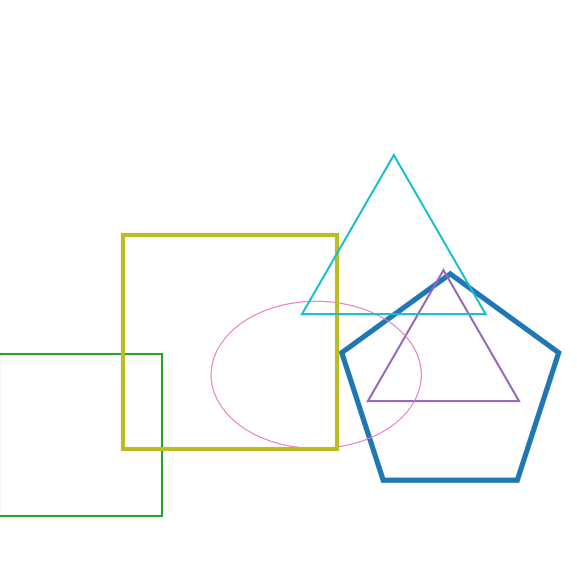[{"shape": "pentagon", "thickness": 2.5, "radius": 0.99, "center": [0.78, 0.327]}, {"shape": "square", "thickness": 1, "radius": 0.7, "center": [0.139, 0.246]}, {"shape": "triangle", "thickness": 1, "radius": 0.76, "center": [0.768, 0.38]}, {"shape": "oval", "thickness": 0.5, "radius": 0.91, "center": [0.548, 0.35]}, {"shape": "square", "thickness": 2, "radius": 0.93, "center": [0.399, 0.407]}, {"shape": "triangle", "thickness": 1, "radius": 0.92, "center": [0.682, 0.547]}]